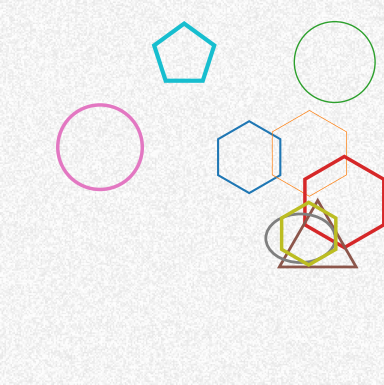[{"shape": "hexagon", "thickness": 1.5, "radius": 0.47, "center": [0.647, 0.592]}, {"shape": "hexagon", "thickness": 0.5, "radius": 0.56, "center": [0.804, 0.602]}, {"shape": "circle", "thickness": 1, "radius": 0.52, "center": [0.869, 0.839]}, {"shape": "hexagon", "thickness": 2.5, "radius": 0.59, "center": [0.894, 0.475]}, {"shape": "triangle", "thickness": 2, "radius": 0.58, "center": [0.825, 0.364]}, {"shape": "circle", "thickness": 2.5, "radius": 0.55, "center": [0.26, 0.618]}, {"shape": "oval", "thickness": 2, "radius": 0.45, "center": [0.781, 0.381]}, {"shape": "hexagon", "thickness": 2.5, "radius": 0.41, "center": [0.802, 0.393]}, {"shape": "pentagon", "thickness": 3, "radius": 0.41, "center": [0.478, 0.857]}]